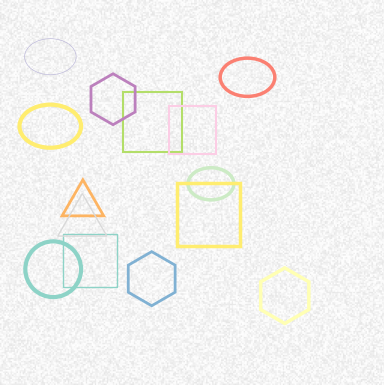[{"shape": "circle", "thickness": 3, "radius": 0.36, "center": [0.138, 0.301]}, {"shape": "square", "thickness": 1, "radius": 0.35, "center": [0.234, 0.324]}, {"shape": "hexagon", "thickness": 2.5, "radius": 0.36, "center": [0.74, 0.232]}, {"shape": "oval", "thickness": 0.5, "radius": 0.33, "center": [0.131, 0.853]}, {"shape": "oval", "thickness": 2.5, "radius": 0.35, "center": [0.643, 0.799]}, {"shape": "hexagon", "thickness": 2, "radius": 0.35, "center": [0.394, 0.276]}, {"shape": "triangle", "thickness": 2, "radius": 0.31, "center": [0.215, 0.471]}, {"shape": "square", "thickness": 1.5, "radius": 0.38, "center": [0.397, 0.683]}, {"shape": "square", "thickness": 1.5, "radius": 0.31, "center": [0.5, 0.663]}, {"shape": "triangle", "thickness": 1, "radius": 0.37, "center": [0.214, 0.424]}, {"shape": "hexagon", "thickness": 2, "radius": 0.33, "center": [0.294, 0.742]}, {"shape": "oval", "thickness": 2.5, "radius": 0.3, "center": [0.548, 0.523]}, {"shape": "oval", "thickness": 3, "radius": 0.4, "center": [0.131, 0.672]}, {"shape": "square", "thickness": 2.5, "radius": 0.41, "center": [0.541, 0.444]}]